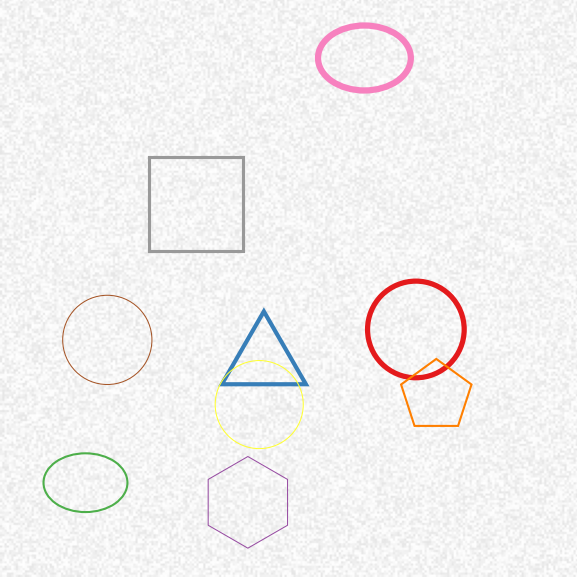[{"shape": "circle", "thickness": 2.5, "radius": 0.42, "center": [0.72, 0.429]}, {"shape": "triangle", "thickness": 2, "radius": 0.42, "center": [0.457, 0.376]}, {"shape": "oval", "thickness": 1, "radius": 0.36, "center": [0.148, 0.163]}, {"shape": "hexagon", "thickness": 0.5, "radius": 0.4, "center": [0.429, 0.129]}, {"shape": "pentagon", "thickness": 1, "radius": 0.32, "center": [0.755, 0.314]}, {"shape": "circle", "thickness": 0.5, "radius": 0.38, "center": [0.449, 0.299]}, {"shape": "circle", "thickness": 0.5, "radius": 0.39, "center": [0.186, 0.411]}, {"shape": "oval", "thickness": 3, "radius": 0.4, "center": [0.631, 0.899]}, {"shape": "square", "thickness": 1.5, "radius": 0.41, "center": [0.339, 0.646]}]